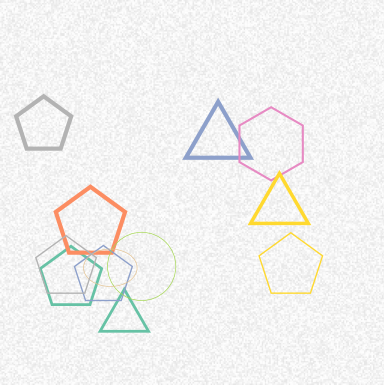[{"shape": "triangle", "thickness": 2, "radius": 0.36, "center": [0.323, 0.176]}, {"shape": "pentagon", "thickness": 2, "radius": 0.42, "center": [0.184, 0.277]}, {"shape": "pentagon", "thickness": 3, "radius": 0.47, "center": [0.235, 0.42]}, {"shape": "triangle", "thickness": 3, "radius": 0.48, "center": [0.567, 0.639]}, {"shape": "pentagon", "thickness": 1, "radius": 0.39, "center": [0.269, 0.283]}, {"shape": "hexagon", "thickness": 1.5, "radius": 0.47, "center": [0.704, 0.626]}, {"shape": "circle", "thickness": 0.5, "radius": 0.44, "center": [0.368, 0.308]}, {"shape": "triangle", "thickness": 2.5, "radius": 0.43, "center": [0.726, 0.463]}, {"shape": "pentagon", "thickness": 1, "radius": 0.43, "center": [0.755, 0.309]}, {"shape": "oval", "thickness": 0.5, "radius": 0.35, "center": [0.287, 0.305]}, {"shape": "pentagon", "thickness": 1, "radius": 0.41, "center": [0.172, 0.305]}, {"shape": "pentagon", "thickness": 3, "radius": 0.38, "center": [0.113, 0.675]}]